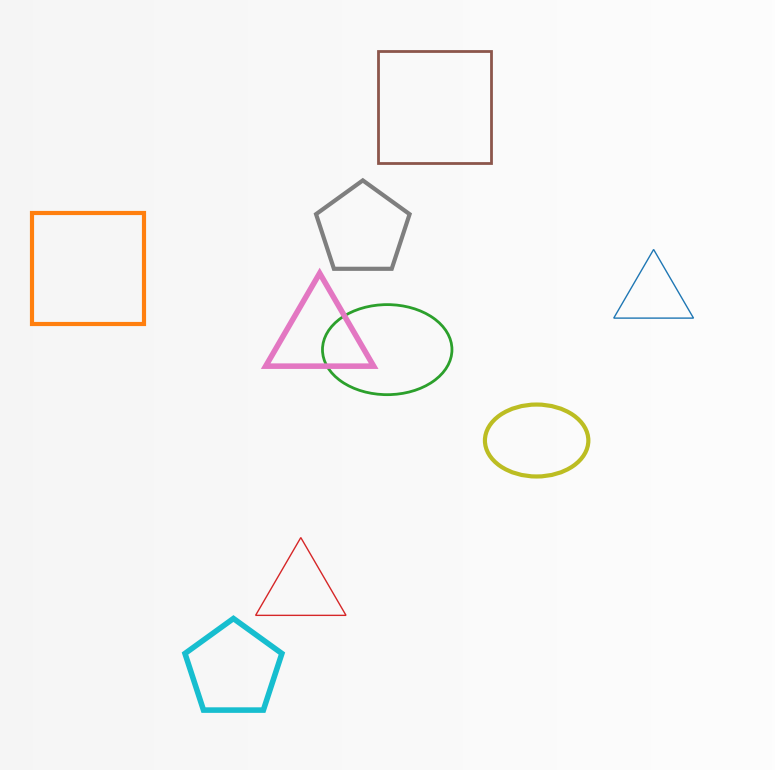[{"shape": "triangle", "thickness": 0.5, "radius": 0.3, "center": [0.843, 0.617]}, {"shape": "square", "thickness": 1.5, "radius": 0.36, "center": [0.114, 0.651]}, {"shape": "oval", "thickness": 1, "radius": 0.42, "center": [0.5, 0.546]}, {"shape": "triangle", "thickness": 0.5, "radius": 0.34, "center": [0.388, 0.235]}, {"shape": "square", "thickness": 1, "radius": 0.36, "center": [0.56, 0.861]}, {"shape": "triangle", "thickness": 2, "radius": 0.4, "center": [0.412, 0.565]}, {"shape": "pentagon", "thickness": 1.5, "radius": 0.32, "center": [0.468, 0.702]}, {"shape": "oval", "thickness": 1.5, "radius": 0.33, "center": [0.692, 0.428]}, {"shape": "pentagon", "thickness": 2, "radius": 0.33, "center": [0.301, 0.131]}]